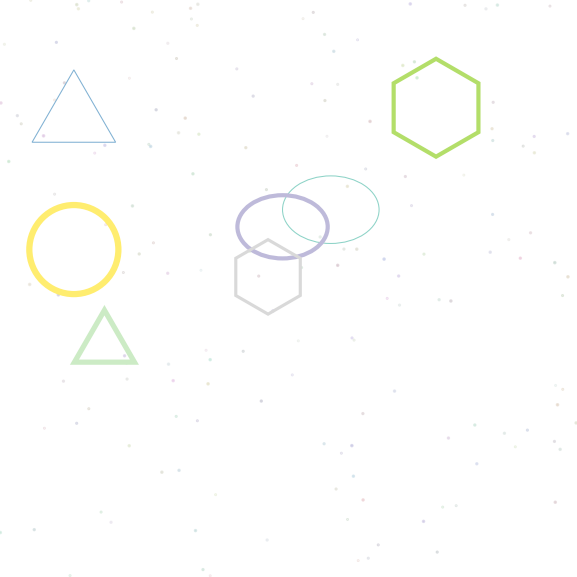[{"shape": "oval", "thickness": 0.5, "radius": 0.42, "center": [0.573, 0.636]}, {"shape": "oval", "thickness": 2, "radius": 0.39, "center": [0.489, 0.606]}, {"shape": "triangle", "thickness": 0.5, "radius": 0.42, "center": [0.128, 0.795]}, {"shape": "hexagon", "thickness": 2, "radius": 0.42, "center": [0.755, 0.813]}, {"shape": "hexagon", "thickness": 1.5, "radius": 0.32, "center": [0.464, 0.52]}, {"shape": "triangle", "thickness": 2.5, "radius": 0.3, "center": [0.181, 0.402]}, {"shape": "circle", "thickness": 3, "radius": 0.39, "center": [0.128, 0.567]}]